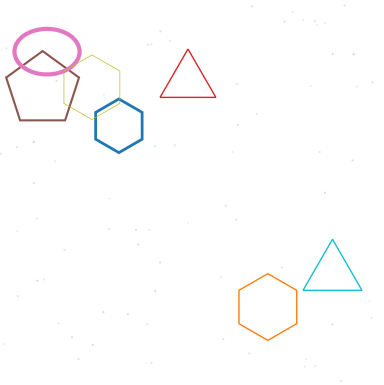[{"shape": "hexagon", "thickness": 2, "radius": 0.35, "center": [0.309, 0.673]}, {"shape": "hexagon", "thickness": 1, "radius": 0.43, "center": [0.696, 0.203]}, {"shape": "triangle", "thickness": 1, "radius": 0.42, "center": [0.488, 0.789]}, {"shape": "pentagon", "thickness": 1.5, "radius": 0.5, "center": [0.111, 0.768]}, {"shape": "oval", "thickness": 3, "radius": 0.42, "center": [0.122, 0.866]}, {"shape": "hexagon", "thickness": 0.5, "radius": 0.42, "center": [0.239, 0.773]}, {"shape": "triangle", "thickness": 1, "radius": 0.44, "center": [0.864, 0.29]}]